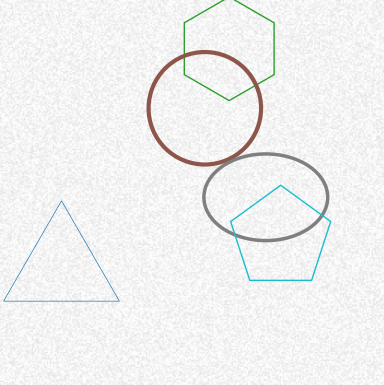[{"shape": "triangle", "thickness": 0.5, "radius": 0.87, "center": [0.16, 0.305]}, {"shape": "hexagon", "thickness": 1, "radius": 0.67, "center": [0.595, 0.873]}, {"shape": "circle", "thickness": 3, "radius": 0.73, "center": [0.532, 0.719]}, {"shape": "oval", "thickness": 2.5, "radius": 0.8, "center": [0.69, 0.488]}, {"shape": "pentagon", "thickness": 1, "radius": 0.68, "center": [0.729, 0.382]}]